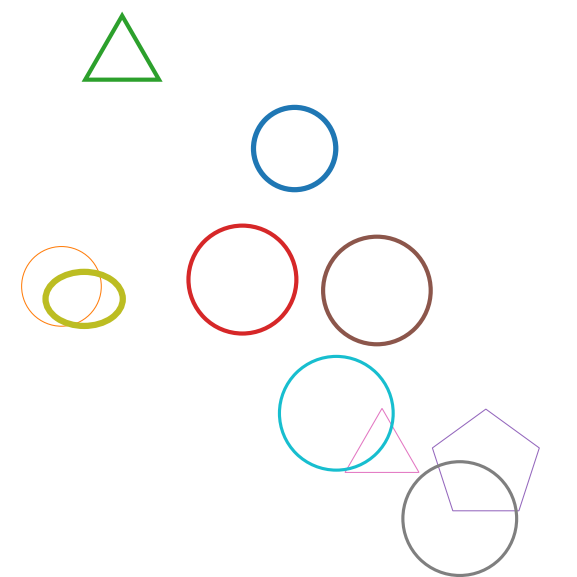[{"shape": "circle", "thickness": 2.5, "radius": 0.36, "center": [0.51, 0.742]}, {"shape": "circle", "thickness": 0.5, "radius": 0.34, "center": [0.106, 0.503]}, {"shape": "triangle", "thickness": 2, "radius": 0.37, "center": [0.211, 0.898]}, {"shape": "circle", "thickness": 2, "radius": 0.47, "center": [0.42, 0.515]}, {"shape": "pentagon", "thickness": 0.5, "radius": 0.49, "center": [0.841, 0.193]}, {"shape": "circle", "thickness": 2, "radius": 0.47, "center": [0.653, 0.496]}, {"shape": "triangle", "thickness": 0.5, "radius": 0.37, "center": [0.661, 0.218]}, {"shape": "circle", "thickness": 1.5, "radius": 0.49, "center": [0.796, 0.101]}, {"shape": "oval", "thickness": 3, "radius": 0.33, "center": [0.146, 0.482]}, {"shape": "circle", "thickness": 1.5, "radius": 0.49, "center": [0.582, 0.284]}]